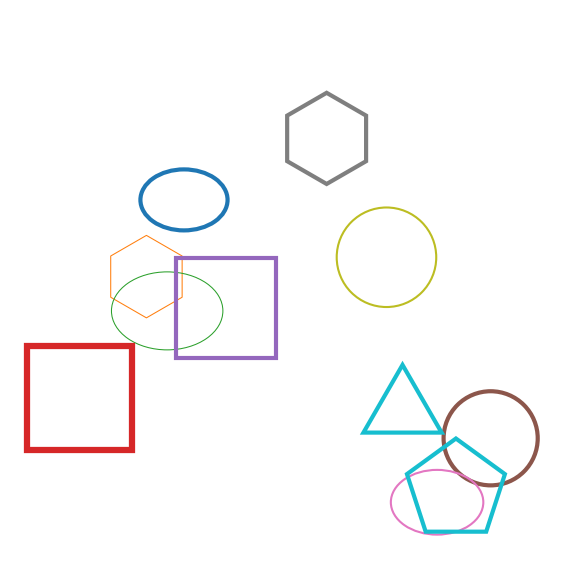[{"shape": "oval", "thickness": 2, "radius": 0.38, "center": [0.319, 0.653]}, {"shape": "hexagon", "thickness": 0.5, "radius": 0.36, "center": [0.254, 0.52]}, {"shape": "oval", "thickness": 0.5, "radius": 0.48, "center": [0.289, 0.461]}, {"shape": "square", "thickness": 3, "radius": 0.45, "center": [0.138, 0.31]}, {"shape": "square", "thickness": 2, "radius": 0.43, "center": [0.391, 0.466]}, {"shape": "circle", "thickness": 2, "radius": 0.41, "center": [0.85, 0.24]}, {"shape": "oval", "thickness": 1, "radius": 0.4, "center": [0.757, 0.129]}, {"shape": "hexagon", "thickness": 2, "radius": 0.39, "center": [0.566, 0.759]}, {"shape": "circle", "thickness": 1, "radius": 0.43, "center": [0.669, 0.554]}, {"shape": "pentagon", "thickness": 2, "radius": 0.45, "center": [0.789, 0.151]}, {"shape": "triangle", "thickness": 2, "radius": 0.39, "center": [0.697, 0.289]}]